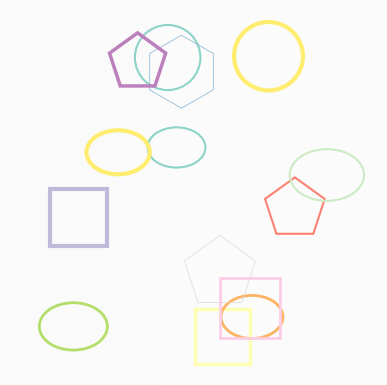[{"shape": "circle", "thickness": 1.5, "radius": 0.42, "center": [0.433, 0.851]}, {"shape": "oval", "thickness": 1.5, "radius": 0.37, "center": [0.456, 0.617]}, {"shape": "square", "thickness": 2.5, "radius": 0.36, "center": [0.573, 0.126]}, {"shape": "square", "thickness": 3, "radius": 0.37, "center": [0.203, 0.435]}, {"shape": "pentagon", "thickness": 1.5, "radius": 0.4, "center": [0.761, 0.458]}, {"shape": "hexagon", "thickness": 0.5, "radius": 0.47, "center": [0.468, 0.814]}, {"shape": "oval", "thickness": 2, "radius": 0.4, "center": [0.65, 0.177]}, {"shape": "oval", "thickness": 2, "radius": 0.44, "center": [0.189, 0.152]}, {"shape": "square", "thickness": 2, "radius": 0.39, "center": [0.645, 0.2]}, {"shape": "pentagon", "thickness": 0.5, "radius": 0.48, "center": [0.567, 0.292]}, {"shape": "pentagon", "thickness": 2.5, "radius": 0.38, "center": [0.355, 0.838]}, {"shape": "oval", "thickness": 1.5, "radius": 0.48, "center": [0.844, 0.545]}, {"shape": "circle", "thickness": 3, "radius": 0.44, "center": [0.693, 0.854]}, {"shape": "oval", "thickness": 3, "radius": 0.41, "center": [0.305, 0.604]}]